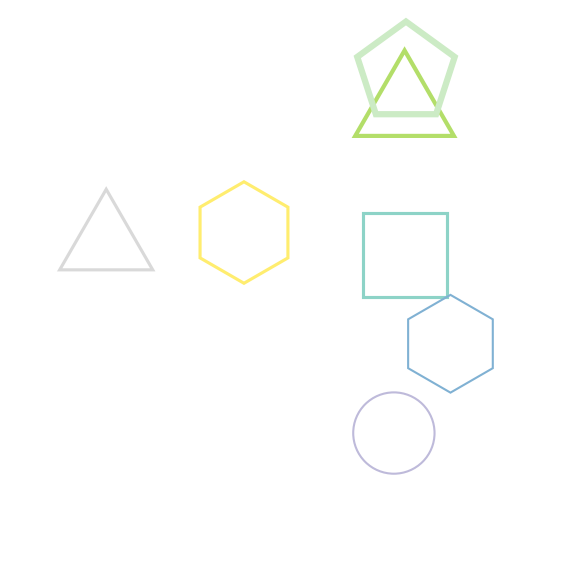[{"shape": "square", "thickness": 1.5, "radius": 0.36, "center": [0.701, 0.558]}, {"shape": "circle", "thickness": 1, "radius": 0.35, "center": [0.682, 0.249]}, {"shape": "hexagon", "thickness": 1, "radius": 0.42, "center": [0.78, 0.404]}, {"shape": "triangle", "thickness": 2, "radius": 0.49, "center": [0.701, 0.813]}, {"shape": "triangle", "thickness": 1.5, "radius": 0.47, "center": [0.184, 0.578]}, {"shape": "pentagon", "thickness": 3, "radius": 0.44, "center": [0.703, 0.873]}, {"shape": "hexagon", "thickness": 1.5, "radius": 0.44, "center": [0.422, 0.596]}]